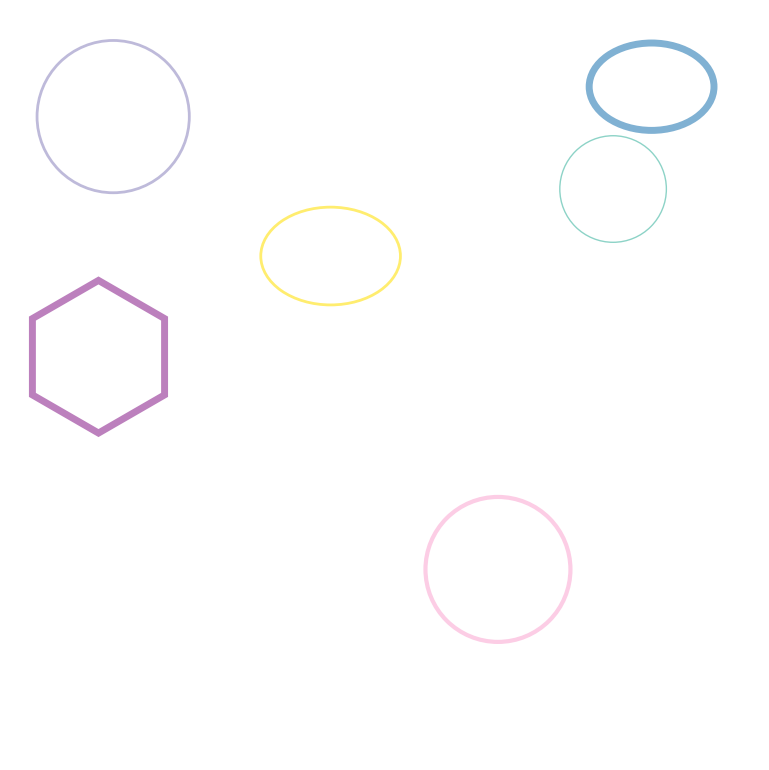[{"shape": "circle", "thickness": 0.5, "radius": 0.35, "center": [0.796, 0.755]}, {"shape": "circle", "thickness": 1, "radius": 0.49, "center": [0.147, 0.849]}, {"shape": "oval", "thickness": 2.5, "radius": 0.41, "center": [0.846, 0.887]}, {"shape": "circle", "thickness": 1.5, "radius": 0.47, "center": [0.647, 0.26]}, {"shape": "hexagon", "thickness": 2.5, "radius": 0.5, "center": [0.128, 0.537]}, {"shape": "oval", "thickness": 1, "radius": 0.45, "center": [0.429, 0.667]}]